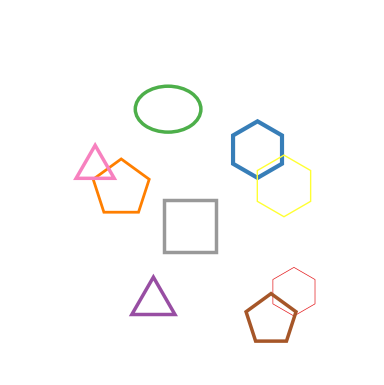[{"shape": "hexagon", "thickness": 0.5, "radius": 0.32, "center": [0.763, 0.242]}, {"shape": "hexagon", "thickness": 3, "radius": 0.37, "center": [0.669, 0.611]}, {"shape": "oval", "thickness": 2.5, "radius": 0.43, "center": [0.437, 0.716]}, {"shape": "triangle", "thickness": 2.5, "radius": 0.32, "center": [0.398, 0.215]}, {"shape": "pentagon", "thickness": 2, "radius": 0.38, "center": [0.315, 0.511]}, {"shape": "hexagon", "thickness": 1, "radius": 0.4, "center": [0.738, 0.517]}, {"shape": "pentagon", "thickness": 2.5, "radius": 0.34, "center": [0.704, 0.169]}, {"shape": "triangle", "thickness": 2.5, "radius": 0.29, "center": [0.247, 0.565]}, {"shape": "square", "thickness": 2.5, "radius": 0.34, "center": [0.494, 0.413]}]